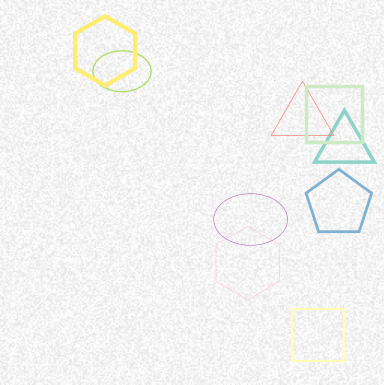[{"shape": "triangle", "thickness": 2.5, "radius": 0.45, "center": [0.895, 0.624]}, {"shape": "square", "thickness": 1.5, "radius": 0.34, "center": [0.826, 0.131]}, {"shape": "triangle", "thickness": 0.5, "radius": 0.47, "center": [0.786, 0.695]}, {"shape": "pentagon", "thickness": 2, "radius": 0.45, "center": [0.88, 0.471]}, {"shape": "oval", "thickness": 1, "radius": 0.38, "center": [0.317, 0.815]}, {"shape": "hexagon", "thickness": 0.5, "radius": 0.48, "center": [0.644, 0.317]}, {"shape": "oval", "thickness": 0.5, "radius": 0.48, "center": [0.651, 0.43]}, {"shape": "square", "thickness": 2.5, "radius": 0.36, "center": [0.868, 0.704]}, {"shape": "hexagon", "thickness": 3, "radius": 0.45, "center": [0.273, 0.868]}]